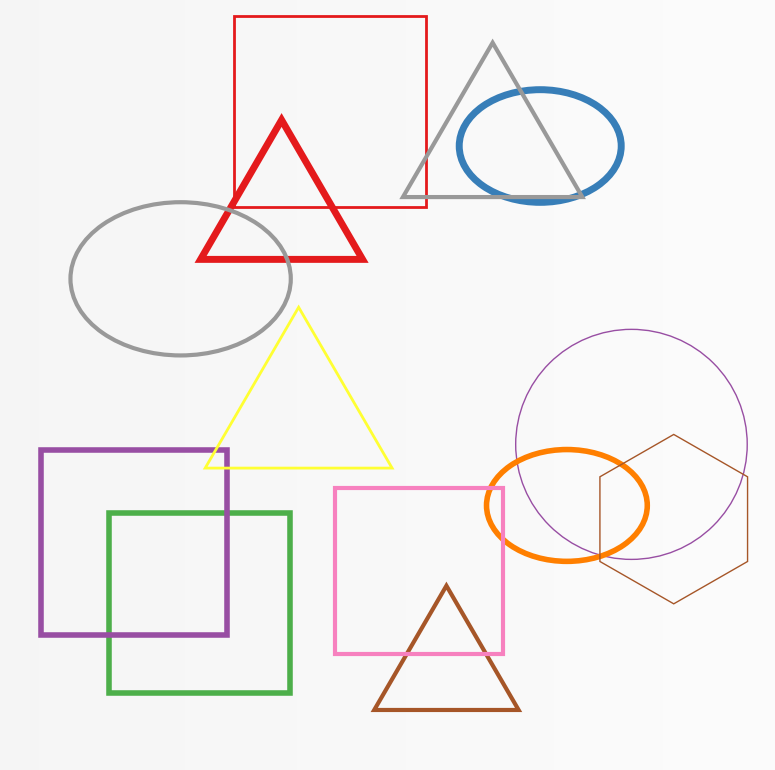[{"shape": "square", "thickness": 1, "radius": 0.62, "center": [0.426, 0.856]}, {"shape": "triangle", "thickness": 2.5, "radius": 0.6, "center": [0.363, 0.723]}, {"shape": "oval", "thickness": 2.5, "radius": 0.52, "center": [0.697, 0.81]}, {"shape": "square", "thickness": 2, "radius": 0.58, "center": [0.257, 0.217]}, {"shape": "square", "thickness": 2, "radius": 0.6, "center": [0.173, 0.295]}, {"shape": "circle", "thickness": 0.5, "radius": 0.75, "center": [0.815, 0.423]}, {"shape": "oval", "thickness": 2, "radius": 0.52, "center": [0.731, 0.344]}, {"shape": "triangle", "thickness": 1, "radius": 0.7, "center": [0.385, 0.462]}, {"shape": "hexagon", "thickness": 0.5, "radius": 0.55, "center": [0.869, 0.326]}, {"shape": "triangle", "thickness": 1.5, "radius": 0.54, "center": [0.576, 0.132]}, {"shape": "square", "thickness": 1.5, "radius": 0.54, "center": [0.541, 0.258]}, {"shape": "triangle", "thickness": 1.5, "radius": 0.67, "center": [0.636, 0.811]}, {"shape": "oval", "thickness": 1.5, "radius": 0.71, "center": [0.233, 0.638]}]